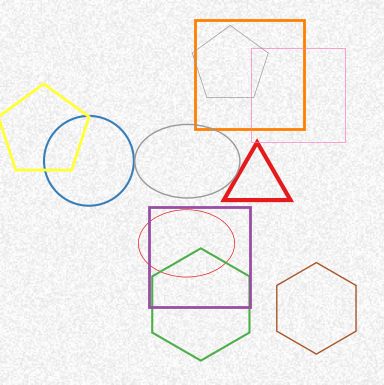[{"shape": "oval", "thickness": 0.5, "radius": 0.62, "center": [0.484, 0.368]}, {"shape": "triangle", "thickness": 3, "radius": 0.5, "center": [0.668, 0.53]}, {"shape": "circle", "thickness": 1.5, "radius": 0.58, "center": [0.231, 0.582]}, {"shape": "hexagon", "thickness": 1.5, "radius": 0.73, "center": [0.522, 0.209]}, {"shape": "square", "thickness": 2, "radius": 0.65, "center": [0.518, 0.332]}, {"shape": "square", "thickness": 2, "radius": 0.71, "center": [0.648, 0.806]}, {"shape": "pentagon", "thickness": 2, "radius": 0.62, "center": [0.114, 0.658]}, {"shape": "hexagon", "thickness": 1, "radius": 0.59, "center": [0.822, 0.199]}, {"shape": "square", "thickness": 0.5, "radius": 0.62, "center": [0.774, 0.753]}, {"shape": "oval", "thickness": 1, "radius": 0.68, "center": [0.487, 0.581]}, {"shape": "pentagon", "thickness": 0.5, "radius": 0.52, "center": [0.598, 0.83]}]